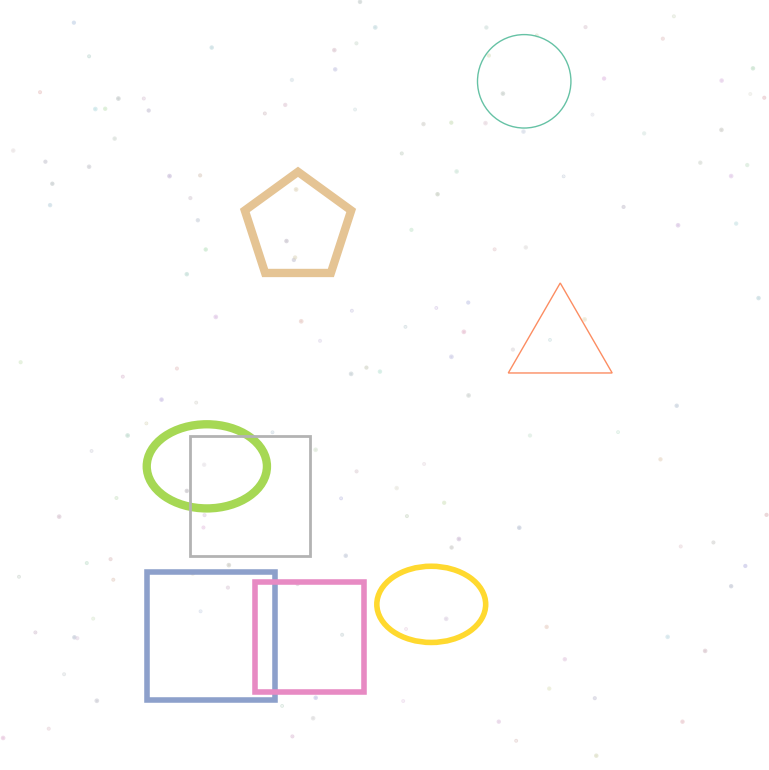[{"shape": "circle", "thickness": 0.5, "radius": 0.3, "center": [0.681, 0.894]}, {"shape": "triangle", "thickness": 0.5, "radius": 0.39, "center": [0.728, 0.555]}, {"shape": "square", "thickness": 2, "radius": 0.42, "center": [0.274, 0.174]}, {"shape": "square", "thickness": 2, "radius": 0.36, "center": [0.402, 0.172]}, {"shape": "oval", "thickness": 3, "radius": 0.39, "center": [0.269, 0.394]}, {"shape": "oval", "thickness": 2, "radius": 0.35, "center": [0.56, 0.215]}, {"shape": "pentagon", "thickness": 3, "radius": 0.36, "center": [0.387, 0.704]}, {"shape": "square", "thickness": 1, "radius": 0.39, "center": [0.325, 0.356]}]